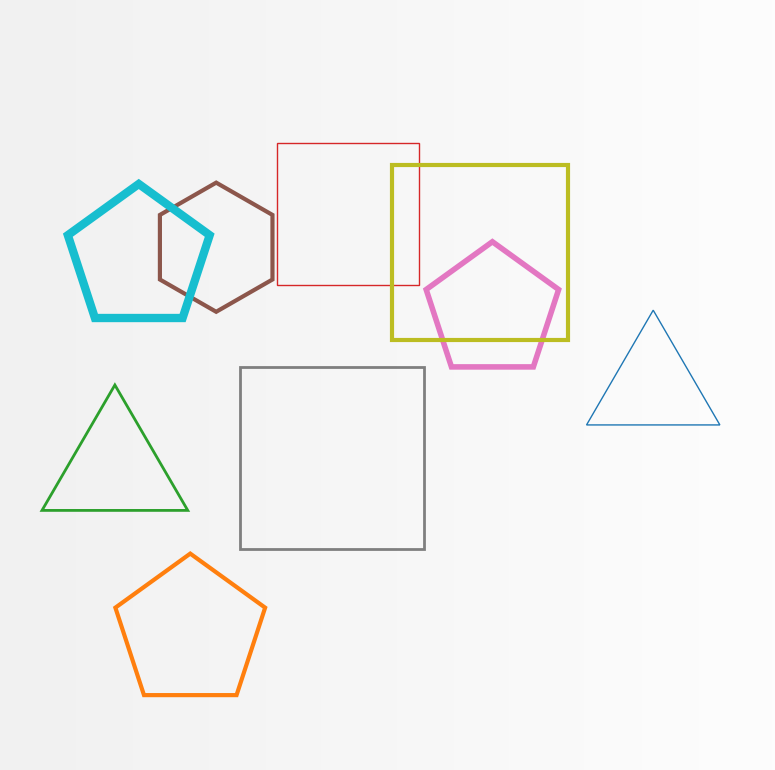[{"shape": "triangle", "thickness": 0.5, "radius": 0.5, "center": [0.843, 0.498]}, {"shape": "pentagon", "thickness": 1.5, "radius": 0.51, "center": [0.246, 0.179]}, {"shape": "triangle", "thickness": 1, "radius": 0.54, "center": [0.148, 0.391]}, {"shape": "square", "thickness": 0.5, "radius": 0.46, "center": [0.449, 0.722]}, {"shape": "hexagon", "thickness": 1.5, "radius": 0.42, "center": [0.279, 0.679]}, {"shape": "pentagon", "thickness": 2, "radius": 0.45, "center": [0.635, 0.596]}, {"shape": "square", "thickness": 1, "radius": 0.59, "center": [0.429, 0.405]}, {"shape": "square", "thickness": 1.5, "radius": 0.57, "center": [0.619, 0.672]}, {"shape": "pentagon", "thickness": 3, "radius": 0.48, "center": [0.179, 0.665]}]